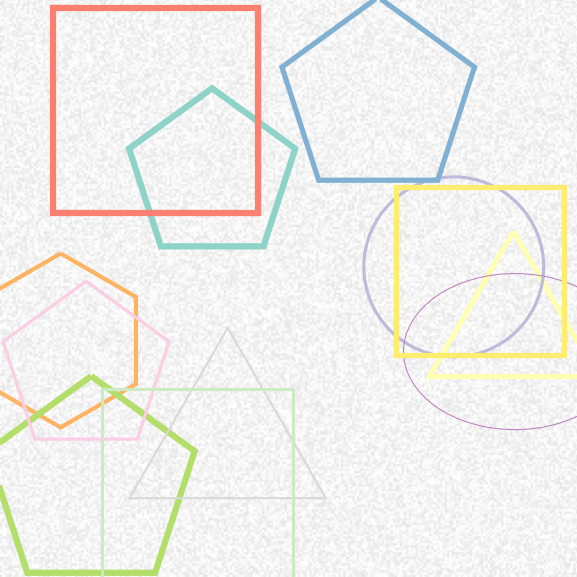[{"shape": "pentagon", "thickness": 3, "radius": 0.76, "center": [0.367, 0.695]}, {"shape": "triangle", "thickness": 2.5, "radius": 0.84, "center": [0.889, 0.431]}, {"shape": "circle", "thickness": 1.5, "radius": 0.78, "center": [0.786, 0.537]}, {"shape": "square", "thickness": 3, "radius": 0.89, "center": [0.27, 0.808]}, {"shape": "pentagon", "thickness": 2.5, "radius": 0.88, "center": [0.655, 0.829]}, {"shape": "hexagon", "thickness": 2, "radius": 0.75, "center": [0.105, 0.41]}, {"shape": "pentagon", "thickness": 3, "radius": 0.94, "center": [0.158, 0.16]}, {"shape": "pentagon", "thickness": 1.5, "radius": 0.76, "center": [0.149, 0.361]}, {"shape": "triangle", "thickness": 1, "radius": 0.98, "center": [0.394, 0.235]}, {"shape": "oval", "thickness": 0.5, "radius": 0.97, "center": [0.892, 0.39]}, {"shape": "square", "thickness": 1.5, "radius": 0.83, "center": [0.341, 0.16]}, {"shape": "square", "thickness": 2.5, "radius": 0.73, "center": [0.831, 0.53]}]